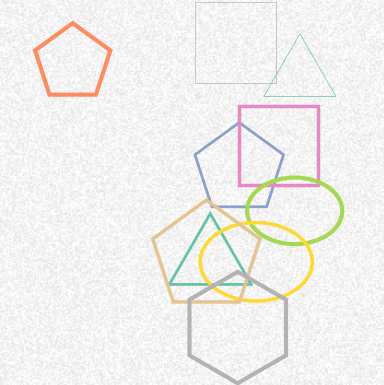[{"shape": "triangle", "thickness": 2, "radius": 0.61, "center": [0.546, 0.323]}, {"shape": "triangle", "thickness": 0.5, "radius": 0.54, "center": [0.779, 0.804]}, {"shape": "pentagon", "thickness": 3, "radius": 0.51, "center": [0.189, 0.837]}, {"shape": "pentagon", "thickness": 2, "radius": 0.6, "center": [0.621, 0.561]}, {"shape": "square", "thickness": 2.5, "radius": 0.51, "center": [0.724, 0.622]}, {"shape": "oval", "thickness": 3, "radius": 0.62, "center": [0.765, 0.452]}, {"shape": "oval", "thickness": 2.5, "radius": 0.73, "center": [0.666, 0.32]}, {"shape": "pentagon", "thickness": 2.5, "radius": 0.73, "center": [0.536, 0.334]}, {"shape": "hexagon", "thickness": 3, "radius": 0.72, "center": [0.617, 0.149]}, {"shape": "square", "thickness": 0.5, "radius": 0.53, "center": [0.61, 0.891]}]